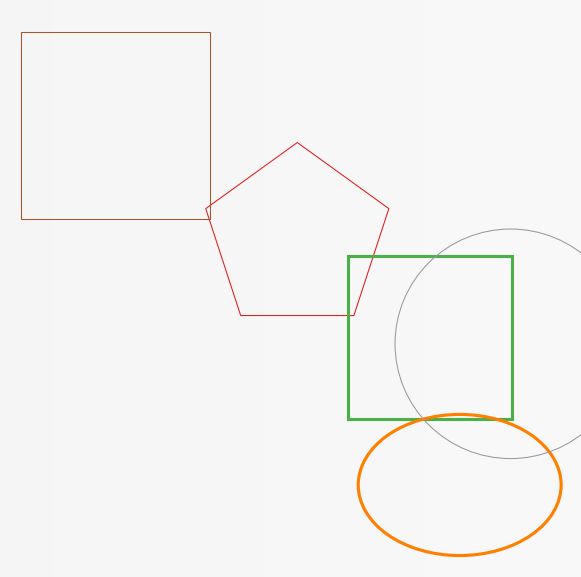[{"shape": "pentagon", "thickness": 0.5, "radius": 0.83, "center": [0.511, 0.587]}, {"shape": "square", "thickness": 1.5, "radius": 0.71, "center": [0.74, 0.415]}, {"shape": "oval", "thickness": 1.5, "radius": 0.87, "center": [0.791, 0.159]}, {"shape": "square", "thickness": 0.5, "radius": 0.81, "center": [0.199, 0.781]}, {"shape": "circle", "thickness": 0.5, "radius": 0.99, "center": [0.878, 0.404]}]